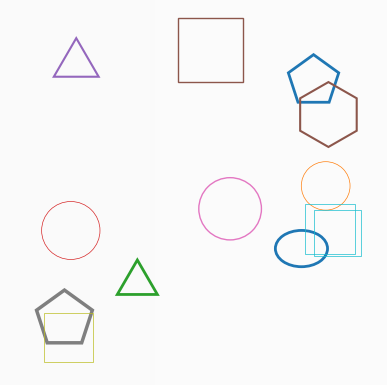[{"shape": "pentagon", "thickness": 2, "radius": 0.34, "center": [0.809, 0.79]}, {"shape": "oval", "thickness": 2, "radius": 0.34, "center": [0.778, 0.354]}, {"shape": "circle", "thickness": 0.5, "radius": 0.31, "center": [0.84, 0.517]}, {"shape": "triangle", "thickness": 2, "radius": 0.3, "center": [0.354, 0.265]}, {"shape": "circle", "thickness": 0.5, "radius": 0.38, "center": [0.183, 0.401]}, {"shape": "triangle", "thickness": 1.5, "radius": 0.33, "center": [0.197, 0.834]}, {"shape": "square", "thickness": 1, "radius": 0.42, "center": [0.544, 0.87]}, {"shape": "hexagon", "thickness": 1.5, "radius": 0.42, "center": [0.848, 0.703]}, {"shape": "circle", "thickness": 1, "radius": 0.4, "center": [0.594, 0.458]}, {"shape": "pentagon", "thickness": 2.5, "radius": 0.38, "center": [0.166, 0.171]}, {"shape": "square", "thickness": 0.5, "radius": 0.32, "center": [0.176, 0.123]}, {"shape": "square", "thickness": 0.5, "radius": 0.33, "center": [0.851, 0.404]}, {"shape": "square", "thickness": 0.5, "radius": 0.3, "center": [0.871, 0.395]}]